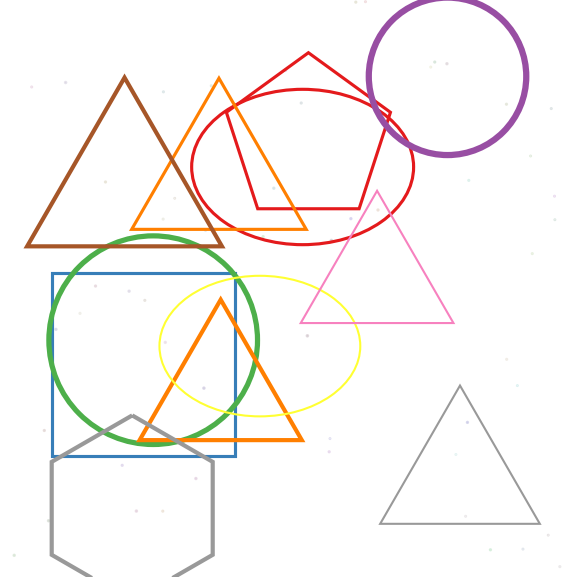[{"shape": "oval", "thickness": 1.5, "radius": 0.96, "center": [0.524, 0.71]}, {"shape": "pentagon", "thickness": 1.5, "radius": 0.75, "center": [0.534, 0.758]}, {"shape": "square", "thickness": 1.5, "radius": 0.79, "center": [0.249, 0.368]}, {"shape": "circle", "thickness": 2.5, "radius": 0.9, "center": [0.265, 0.41]}, {"shape": "circle", "thickness": 3, "radius": 0.68, "center": [0.775, 0.867]}, {"shape": "triangle", "thickness": 2, "radius": 0.81, "center": [0.382, 0.318]}, {"shape": "triangle", "thickness": 1.5, "radius": 0.87, "center": [0.379, 0.689]}, {"shape": "oval", "thickness": 1, "radius": 0.87, "center": [0.45, 0.4]}, {"shape": "triangle", "thickness": 2, "radius": 0.97, "center": [0.216, 0.67]}, {"shape": "triangle", "thickness": 1, "radius": 0.76, "center": [0.653, 0.516]}, {"shape": "hexagon", "thickness": 2, "radius": 0.8, "center": [0.229, 0.119]}, {"shape": "triangle", "thickness": 1, "radius": 0.8, "center": [0.797, 0.172]}]